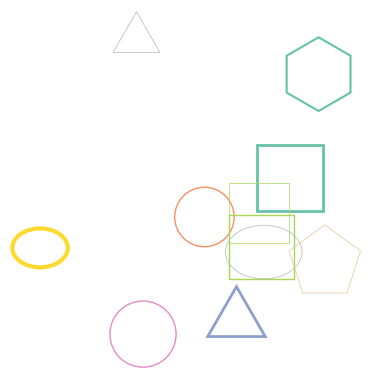[{"shape": "square", "thickness": 2, "radius": 0.43, "center": [0.754, 0.538]}, {"shape": "hexagon", "thickness": 1.5, "radius": 0.48, "center": [0.828, 0.807]}, {"shape": "circle", "thickness": 1, "radius": 0.39, "center": [0.531, 0.436]}, {"shape": "triangle", "thickness": 2, "radius": 0.43, "center": [0.614, 0.169]}, {"shape": "circle", "thickness": 1, "radius": 0.43, "center": [0.371, 0.132]}, {"shape": "square", "thickness": 1, "radius": 0.42, "center": [0.68, 0.359]}, {"shape": "square", "thickness": 0.5, "radius": 0.39, "center": [0.673, 0.448]}, {"shape": "oval", "thickness": 3, "radius": 0.36, "center": [0.104, 0.356]}, {"shape": "pentagon", "thickness": 0.5, "radius": 0.49, "center": [0.844, 0.318]}, {"shape": "oval", "thickness": 0.5, "radius": 0.5, "center": [0.685, 0.345]}, {"shape": "triangle", "thickness": 0.5, "radius": 0.35, "center": [0.355, 0.899]}]